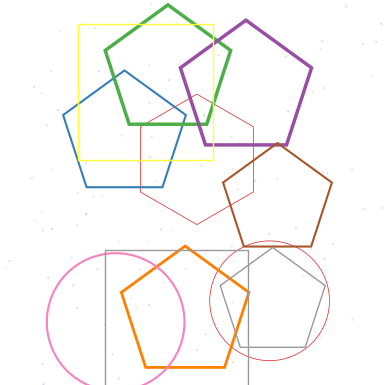[{"shape": "hexagon", "thickness": 0.5, "radius": 0.85, "center": [0.511, 0.586]}, {"shape": "circle", "thickness": 0.5, "radius": 0.78, "center": [0.7, 0.219]}, {"shape": "pentagon", "thickness": 1.5, "radius": 0.84, "center": [0.323, 0.649]}, {"shape": "pentagon", "thickness": 2.5, "radius": 0.86, "center": [0.436, 0.816]}, {"shape": "pentagon", "thickness": 2.5, "radius": 0.9, "center": [0.639, 0.768]}, {"shape": "pentagon", "thickness": 2, "radius": 0.87, "center": [0.481, 0.187]}, {"shape": "square", "thickness": 1, "radius": 0.88, "center": [0.377, 0.761]}, {"shape": "pentagon", "thickness": 1.5, "radius": 0.74, "center": [0.721, 0.48]}, {"shape": "circle", "thickness": 1.5, "radius": 0.89, "center": [0.3, 0.164]}, {"shape": "square", "thickness": 1, "radius": 0.93, "center": [0.458, 0.164]}, {"shape": "pentagon", "thickness": 1, "radius": 0.72, "center": [0.708, 0.214]}]